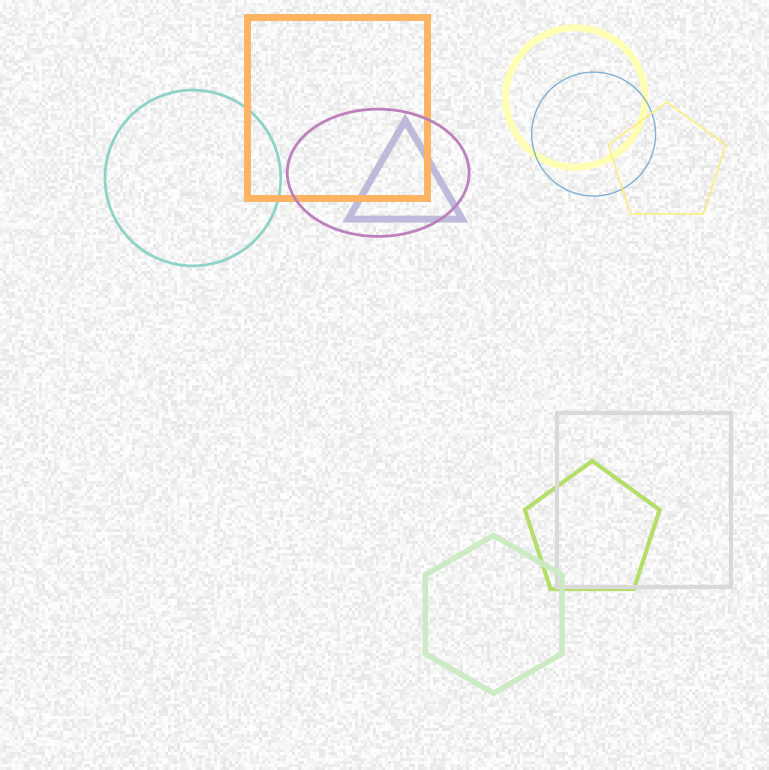[{"shape": "circle", "thickness": 1, "radius": 0.57, "center": [0.25, 0.769]}, {"shape": "circle", "thickness": 2.5, "radius": 0.45, "center": [0.747, 0.873]}, {"shape": "triangle", "thickness": 2.5, "radius": 0.43, "center": [0.526, 0.758]}, {"shape": "circle", "thickness": 0.5, "radius": 0.4, "center": [0.771, 0.826]}, {"shape": "square", "thickness": 2.5, "radius": 0.59, "center": [0.437, 0.86]}, {"shape": "pentagon", "thickness": 1.5, "radius": 0.46, "center": [0.769, 0.309]}, {"shape": "square", "thickness": 1.5, "radius": 0.57, "center": [0.836, 0.35]}, {"shape": "oval", "thickness": 1, "radius": 0.59, "center": [0.491, 0.776]}, {"shape": "hexagon", "thickness": 2, "radius": 0.51, "center": [0.641, 0.202]}, {"shape": "pentagon", "thickness": 0.5, "radius": 0.4, "center": [0.866, 0.787]}]